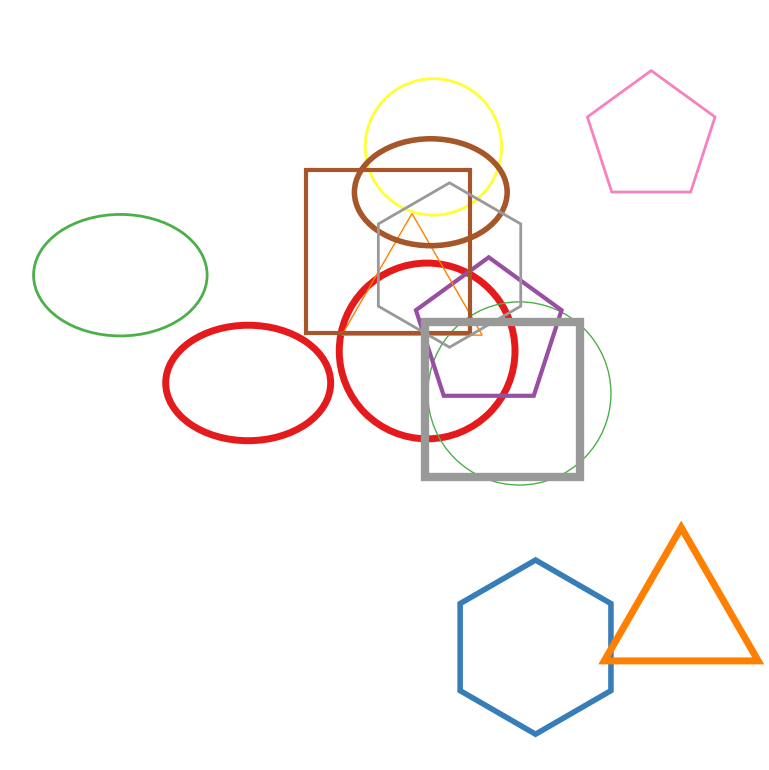[{"shape": "oval", "thickness": 2.5, "radius": 0.54, "center": [0.322, 0.503]}, {"shape": "circle", "thickness": 2.5, "radius": 0.57, "center": [0.555, 0.544]}, {"shape": "hexagon", "thickness": 2, "radius": 0.57, "center": [0.696, 0.16]}, {"shape": "oval", "thickness": 1, "radius": 0.56, "center": [0.156, 0.643]}, {"shape": "circle", "thickness": 0.5, "radius": 0.59, "center": [0.674, 0.489]}, {"shape": "pentagon", "thickness": 1.5, "radius": 0.5, "center": [0.635, 0.566]}, {"shape": "triangle", "thickness": 0.5, "radius": 0.53, "center": [0.535, 0.617]}, {"shape": "triangle", "thickness": 2.5, "radius": 0.58, "center": [0.885, 0.199]}, {"shape": "circle", "thickness": 1, "radius": 0.44, "center": [0.563, 0.809]}, {"shape": "oval", "thickness": 2, "radius": 0.5, "center": [0.559, 0.75]}, {"shape": "square", "thickness": 1.5, "radius": 0.53, "center": [0.503, 0.673]}, {"shape": "pentagon", "thickness": 1, "radius": 0.44, "center": [0.846, 0.821]}, {"shape": "square", "thickness": 3, "radius": 0.5, "center": [0.652, 0.481]}, {"shape": "hexagon", "thickness": 1, "radius": 0.53, "center": [0.584, 0.656]}]